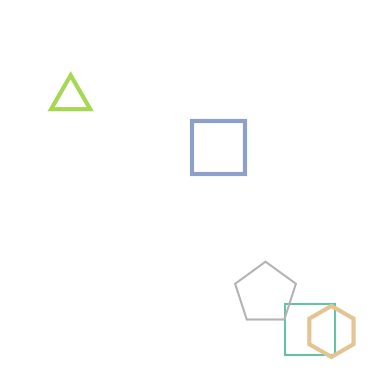[{"shape": "square", "thickness": 1.5, "radius": 0.33, "center": [0.805, 0.145]}, {"shape": "square", "thickness": 3, "radius": 0.34, "center": [0.568, 0.616]}, {"shape": "triangle", "thickness": 3, "radius": 0.29, "center": [0.184, 0.746]}, {"shape": "hexagon", "thickness": 3, "radius": 0.33, "center": [0.861, 0.139]}, {"shape": "pentagon", "thickness": 1.5, "radius": 0.42, "center": [0.69, 0.237]}]